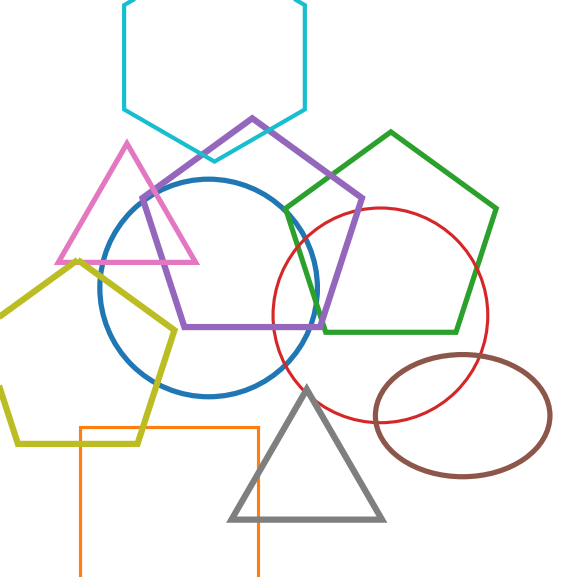[{"shape": "circle", "thickness": 2.5, "radius": 0.94, "center": [0.361, 0.5]}, {"shape": "square", "thickness": 1.5, "radius": 0.77, "center": [0.292, 0.107]}, {"shape": "pentagon", "thickness": 2.5, "radius": 0.96, "center": [0.677, 0.579]}, {"shape": "circle", "thickness": 1.5, "radius": 0.93, "center": [0.659, 0.453]}, {"shape": "pentagon", "thickness": 3, "radius": 1.0, "center": [0.437, 0.594]}, {"shape": "oval", "thickness": 2.5, "radius": 0.76, "center": [0.801, 0.279]}, {"shape": "triangle", "thickness": 2.5, "radius": 0.69, "center": [0.22, 0.613]}, {"shape": "triangle", "thickness": 3, "radius": 0.75, "center": [0.531, 0.175]}, {"shape": "pentagon", "thickness": 3, "radius": 0.88, "center": [0.135, 0.373]}, {"shape": "hexagon", "thickness": 2, "radius": 0.9, "center": [0.371, 0.9]}]